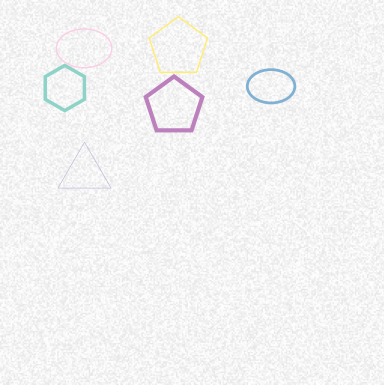[{"shape": "hexagon", "thickness": 2.5, "radius": 0.29, "center": [0.168, 0.771]}, {"shape": "triangle", "thickness": 0.5, "radius": 0.4, "center": [0.22, 0.551]}, {"shape": "oval", "thickness": 2, "radius": 0.31, "center": [0.704, 0.776]}, {"shape": "oval", "thickness": 1, "radius": 0.36, "center": [0.218, 0.875]}, {"shape": "pentagon", "thickness": 3, "radius": 0.39, "center": [0.452, 0.724]}, {"shape": "pentagon", "thickness": 1, "radius": 0.4, "center": [0.463, 0.877]}]